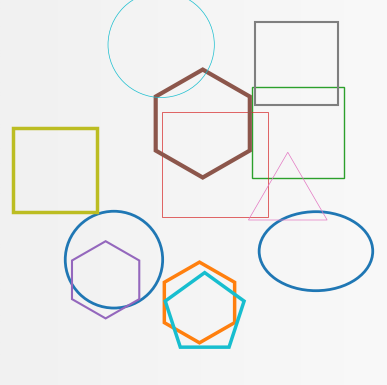[{"shape": "circle", "thickness": 2, "radius": 0.63, "center": [0.294, 0.326]}, {"shape": "oval", "thickness": 2, "radius": 0.73, "center": [0.815, 0.348]}, {"shape": "hexagon", "thickness": 2.5, "radius": 0.52, "center": [0.515, 0.214]}, {"shape": "square", "thickness": 1, "radius": 0.59, "center": [0.769, 0.655]}, {"shape": "square", "thickness": 0.5, "radius": 0.68, "center": [0.554, 0.572]}, {"shape": "hexagon", "thickness": 1.5, "radius": 0.5, "center": [0.273, 0.273]}, {"shape": "hexagon", "thickness": 3, "radius": 0.7, "center": [0.523, 0.679]}, {"shape": "triangle", "thickness": 0.5, "radius": 0.59, "center": [0.743, 0.487]}, {"shape": "square", "thickness": 1.5, "radius": 0.54, "center": [0.766, 0.835]}, {"shape": "square", "thickness": 2.5, "radius": 0.54, "center": [0.142, 0.558]}, {"shape": "pentagon", "thickness": 2.5, "radius": 0.54, "center": [0.528, 0.185]}, {"shape": "circle", "thickness": 0.5, "radius": 0.69, "center": [0.416, 0.884]}]